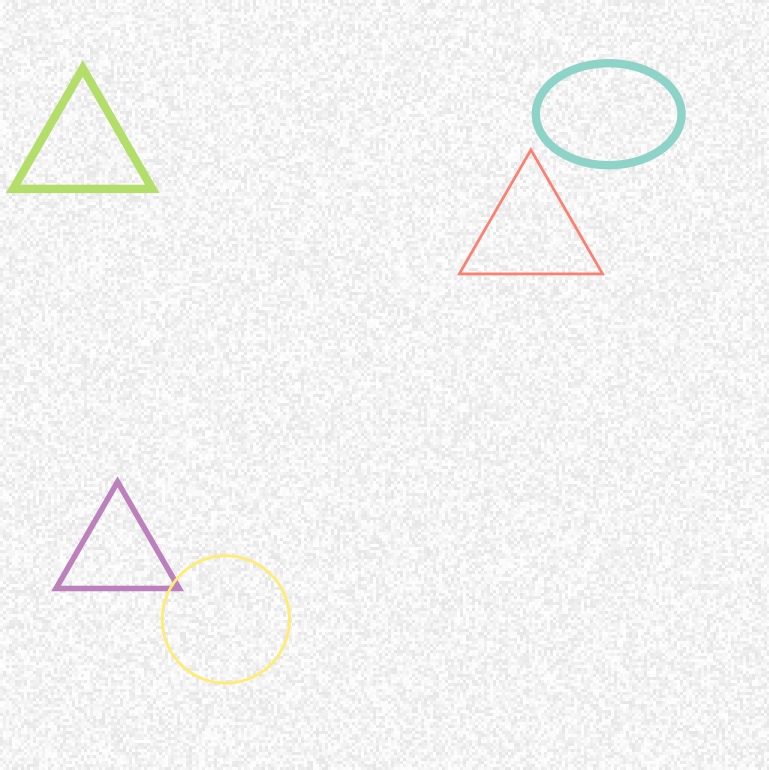[{"shape": "oval", "thickness": 3, "radius": 0.47, "center": [0.79, 0.852]}, {"shape": "triangle", "thickness": 1, "radius": 0.54, "center": [0.69, 0.698]}, {"shape": "triangle", "thickness": 3, "radius": 0.52, "center": [0.107, 0.807]}, {"shape": "triangle", "thickness": 2, "radius": 0.46, "center": [0.153, 0.282]}, {"shape": "circle", "thickness": 1, "radius": 0.41, "center": [0.293, 0.196]}]